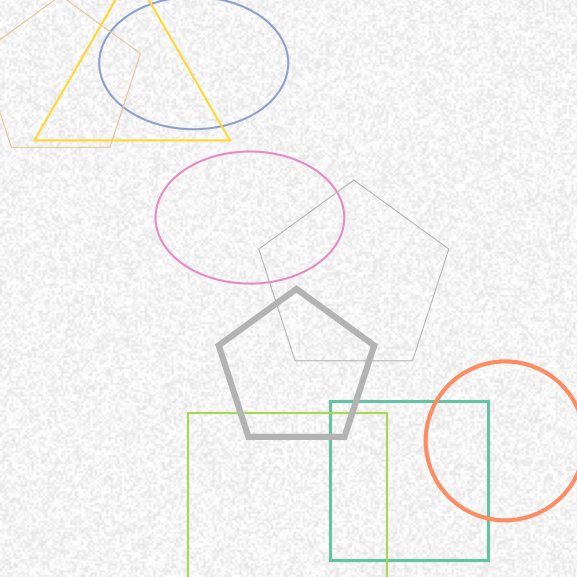[{"shape": "square", "thickness": 1.5, "radius": 0.69, "center": [0.708, 0.167]}, {"shape": "circle", "thickness": 2, "radius": 0.69, "center": [0.875, 0.236]}, {"shape": "oval", "thickness": 1, "radius": 0.82, "center": [0.335, 0.89]}, {"shape": "oval", "thickness": 1, "radius": 0.82, "center": [0.433, 0.622]}, {"shape": "square", "thickness": 1, "radius": 0.86, "center": [0.498, 0.112]}, {"shape": "triangle", "thickness": 1, "radius": 0.98, "center": [0.229, 0.854]}, {"shape": "pentagon", "thickness": 0.5, "radius": 0.73, "center": [0.105, 0.862]}, {"shape": "pentagon", "thickness": 3, "radius": 0.71, "center": [0.513, 0.357]}, {"shape": "pentagon", "thickness": 0.5, "radius": 0.87, "center": [0.613, 0.514]}]